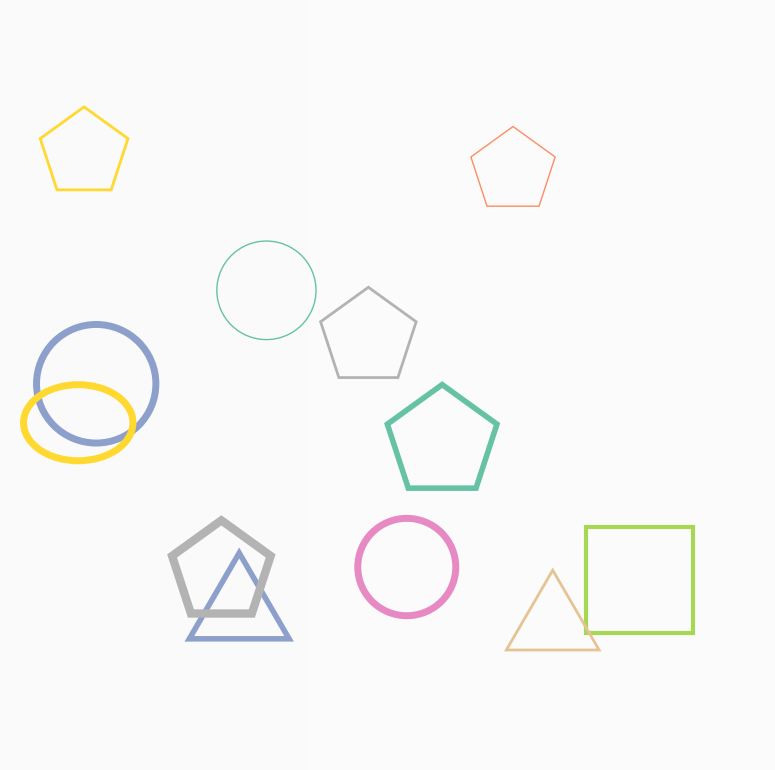[{"shape": "pentagon", "thickness": 2, "radius": 0.37, "center": [0.571, 0.426]}, {"shape": "circle", "thickness": 0.5, "radius": 0.32, "center": [0.344, 0.623]}, {"shape": "pentagon", "thickness": 0.5, "radius": 0.29, "center": [0.662, 0.778]}, {"shape": "circle", "thickness": 2.5, "radius": 0.39, "center": [0.124, 0.502]}, {"shape": "triangle", "thickness": 2, "radius": 0.37, "center": [0.309, 0.208]}, {"shape": "circle", "thickness": 2.5, "radius": 0.32, "center": [0.525, 0.264]}, {"shape": "square", "thickness": 1.5, "radius": 0.34, "center": [0.825, 0.247]}, {"shape": "pentagon", "thickness": 1, "radius": 0.3, "center": [0.109, 0.802]}, {"shape": "oval", "thickness": 2.5, "radius": 0.35, "center": [0.101, 0.451]}, {"shape": "triangle", "thickness": 1, "radius": 0.35, "center": [0.713, 0.19]}, {"shape": "pentagon", "thickness": 3, "radius": 0.33, "center": [0.286, 0.257]}, {"shape": "pentagon", "thickness": 1, "radius": 0.32, "center": [0.475, 0.562]}]